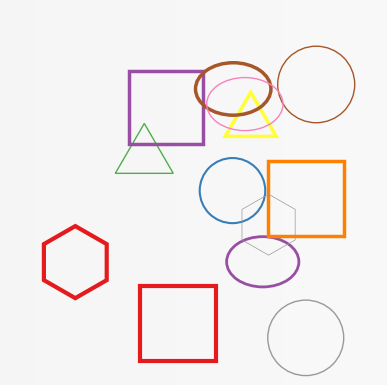[{"shape": "hexagon", "thickness": 3, "radius": 0.47, "center": [0.194, 0.319]}, {"shape": "square", "thickness": 3, "radius": 0.49, "center": [0.459, 0.16]}, {"shape": "circle", "thickness": 1.5, "radius": 0.42, "center": [0.6, 0.505]}, {"shape": "triangle", "thickness": 1, "radius": 0.43, "center": [0.372, 0.593]}, {"shape": "oval", "thickness": 2, "radius": 0.47, "center": [0.678, 0.32]}, {"shape": "square", "thickness": 2.5, "radius": 0.48, "center": [0.428, 0.72]}, {"shape": "square", "thickness": 2.5, "radius": 0.49, "center": [0.789, 0.485]}, {"shape": "triangle", "thickness": 2.5, "radius": 0.38, "center": [0.647, 0.684]}, {"shape": "circle", "thickness": 1, "radius": 0.5, "center": [0.816, 0.781]}, {"shape": "oval", "thickness": 2.5, "radius": 0.49, "center": [0.602, 0.769]}, {"shape": "oval", "thickness": 1, "radius": 0.49, "center": [0.632, 0.73]}, {"shape": "circle", "thickness": 1, "radius": 0.49, "center": [0.789, 0.122]}, {"shape": "hexagon", "thickness": 0.5, "radius": 0.4, "center": [0.693, 0.416]}]